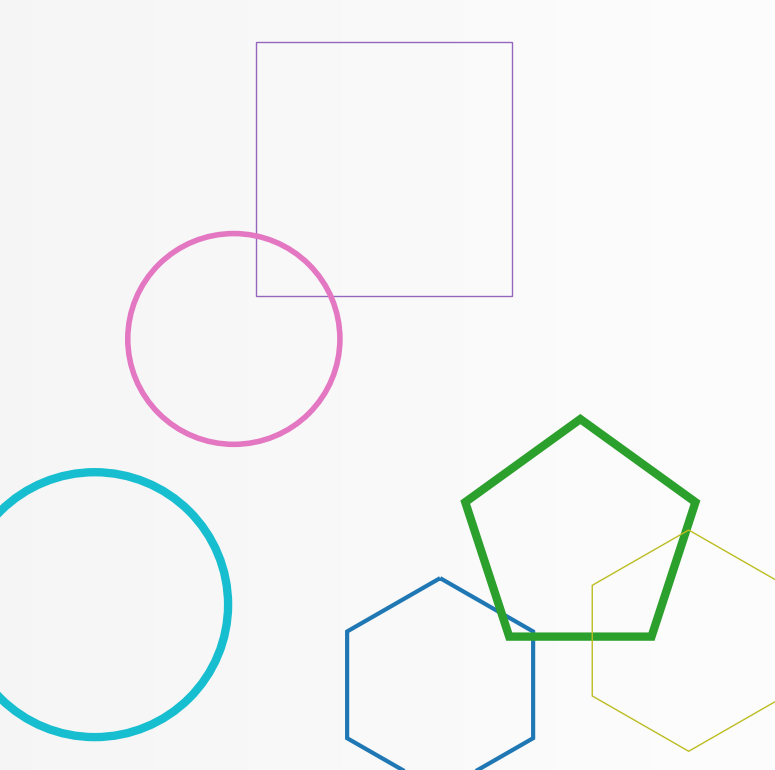[{"shape": "hexagon", "thickness": 1.5, "radius": 0.69, "center": [0.568, 0.111]}, {"shape": "pentagon", "thickness": 3, "radius": 0.78, "center": [0.749, 0.3]}, {"shape": "square", "thickness": 0.5, "radius": 0.82, "center": [0.496, 0.78]}, {"shape": "circle", "thickness": 2, "radius": 0.68, "center": [0.302, 0.56]}, {"shape": "hexagon", "thickness": 0.5, "radius": 0.72, "center": [0.889, 0.168]}, {"shape": "circle", "thickness": 3, "radius": 0.86, "center": [0.122, 0.215]}]